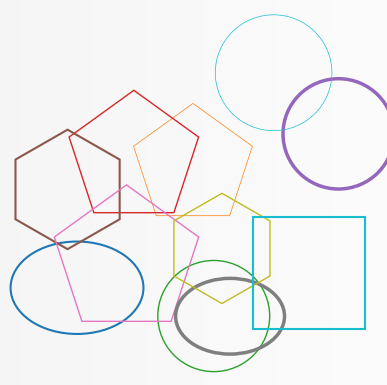[{"shape": "oval", "thickness": 1.5, "radius": 0.86, "center": [0.199, 0.253]}, {"shape": "pentagon", "thickness": 0.5, "radius": 0.81, "center": [0.498, 0.57]}, {"shape": "circle", "thickness": 1, "radius": 0.72, "center": [0.552, 0.179]}, {"shape": "pentagon", "thickness": 1, "radius": 0.88, "center": [0.345, 0.59]}, {"shape": "circle", "thickness": 2.5, "radius": 0.72, "center": [0.874, 0.652]}, {"shape": "hexagon", "thickness": 1.5, "radius": 0.78, "center": [0.174, 0.508]}, {"shape": "pentagon", "thickness": 1, "radius": 0.98, "center": [0.326, 0.324]}, {"shape": "oval", "thickness": 2.5, "radius": 0.7, "center": [0.594, 0.179]}, {"shape": "hexagon", "thickness": 1, "radius": 0.72, "center": [0.573, 0.355]}, {"shape": "square", "thickness": 1.5, "radius": 0.72, "center": [0.797, 0.291]}, {"shape": "circle", "thickness": 0.5, "radius": 0.75, "center": [0.706, 0.811]}]